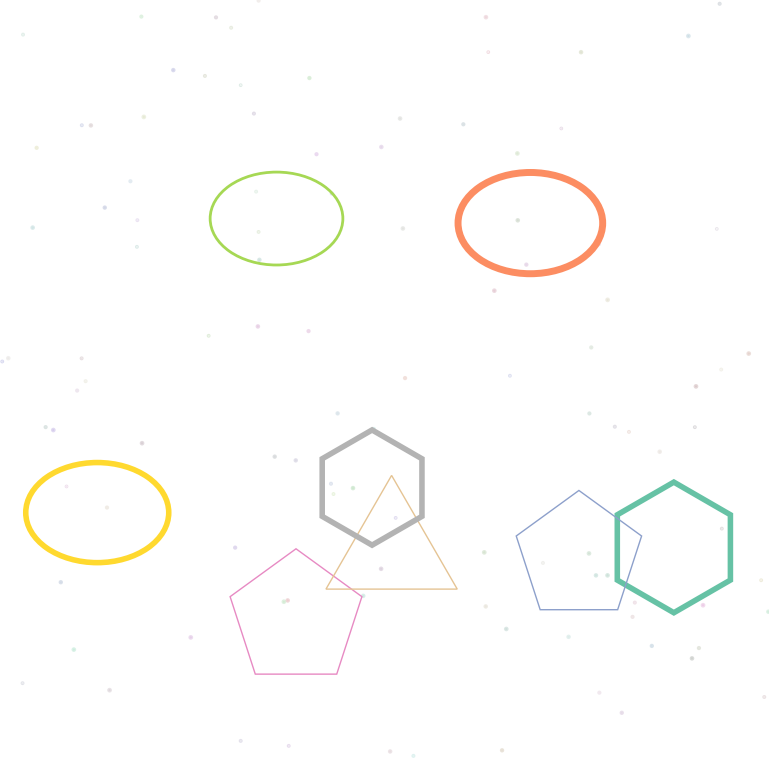[{"shape": "hexagon", "thickness": 2, "radius": 0.42, "center": [0.875, 0.289]}, {"shape": "oval", "thickness": 2.5, "radius": 0.47, "center": [0.689, 0.71]}, {"shape": "pentagon", "thickness": 0.5, "radius": 0.43, "center": [0.752, 0.277]}, {"shape": "pentagon", "thickness": 0.5, "radius": 0.45, "center": [0.384, 0.197]}, {"shape": "oval", "thickness": 1, "radius": 0.43, "center": [0.359, 0.716]}, {"shape": "oval", "thickness": 2, "radius": 0.46, "center": [0.126, 0.334]}, {"shape": "triangle", "thickness": 0.5, "radius": 0.49, "center": [0.509, 0.284]}, {"shape": "hexagon", "thickness": 2, "radius": 0.37, "center": [0.483, 0.367]}]